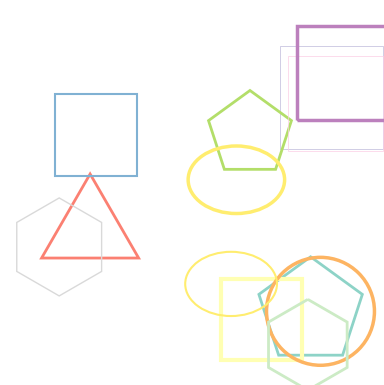[{"shape": "pentagon", "thickness": 2, "radius": 0.71, "center": [0.807, 0.192]}, {"shape": "square", "thickness": 3, "radius": 0.53, "center": [0.68, 0.17]}, {"shape": "square", "thickness": 0.5, "radius": 0.67, "center": [0.861, 0.748]}, {"shape": "triangle", "thickness": 2, "radius": 0.73, "center": [0.234, 0.403]}, {"shape": "square", "thickness": 1.5, "radius": 0.53, "center": [0.25, 0.649]}, {"shape": "circle", "thickness": 2.5, "radius": 0.7, "center": [0.832, 0.191]}, {"shape": "pentagon", "thickness": 2, "radius": 0.57, "center": [0.649, 0.652]}, {"shape": "square", "thickness": 0.5, "radius": 0.62, "center": [0.872, 0.731]}, {"shape": "hexagon", "thickness": 1, "radius": 0.64, "center": [0.154, 0.359]}, {"shape": "square", "thickness": 2.5, "radius": 0.61, "center": [0.893, 0.811]}, {"shape": "hexagon", "thickness": 2, "radius": 0.59, "center": [0.8, 0.104]}, {"shape": "oval", "thickness": 2.5, "radius": 0.63, "center": [0.614, 0.533]}, {"shape": "oval", "thickness": 1.5, "radius": 0.6, "center": [0.6, 0.263]}]